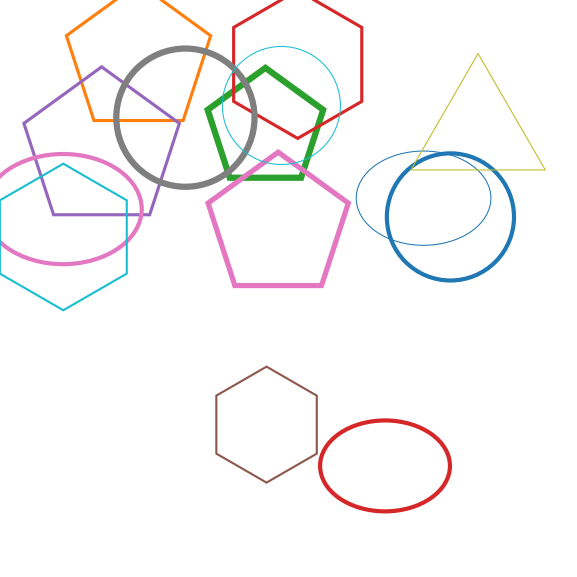[{"shape": "oval", "thickness": 0.5, "radius": 0.58, "center": [0.733, 0.656]}, {"shape": "circle", "thickness": 2, "radius": 0.55, "center": [0.78, 0.624]}, {"shape": "pentagon", "thickness": 1.5, "radius": 0.66, "center": [0.24, 0.897]}, {"shape": "pentagon", "thickness": 3, "radius": 0.53, "center": [0.46, 0.776]}, {"shape": "hexagon", "thickness": 1.5, "radius": 0.64, "center": [0.516, 0.888]}, {"shape": "oval", "thickness": 2, "radius": 0.56, "center": [0.667, 0.192]}, {"shape": "pentagon", "thickness": 1.5, "radius": 0.71, "center": [0.176, 0.742]}, {"shape": "hexagon", "thickness": 1, "radius": 0.5, "center": [0.462, 0.264]}, {"shape": "pentagon", "thickness": 2.5, "radius": 0.64, "center": [0.482, 0.608]}, {"shape": "oval", "thickness": 2, "radius": 0.68, "center": [0.109, 0.637]}, {"shape": "circle", "thickness": 3, "radius": 0.6, "center": [0.321, 0.795]}, {"shape": "triangle", "thickness": 0.5, "radius": 0.67, "center": [0.828, 0.772]}, {"shape": "circle", "thickness": 0.5, "radius": 0.51, "center": [0.487, 0.816]}, {"shape": "hexagon", "thickness": 1, "radius": 0.63, "center": [0.11, 0.589]}]